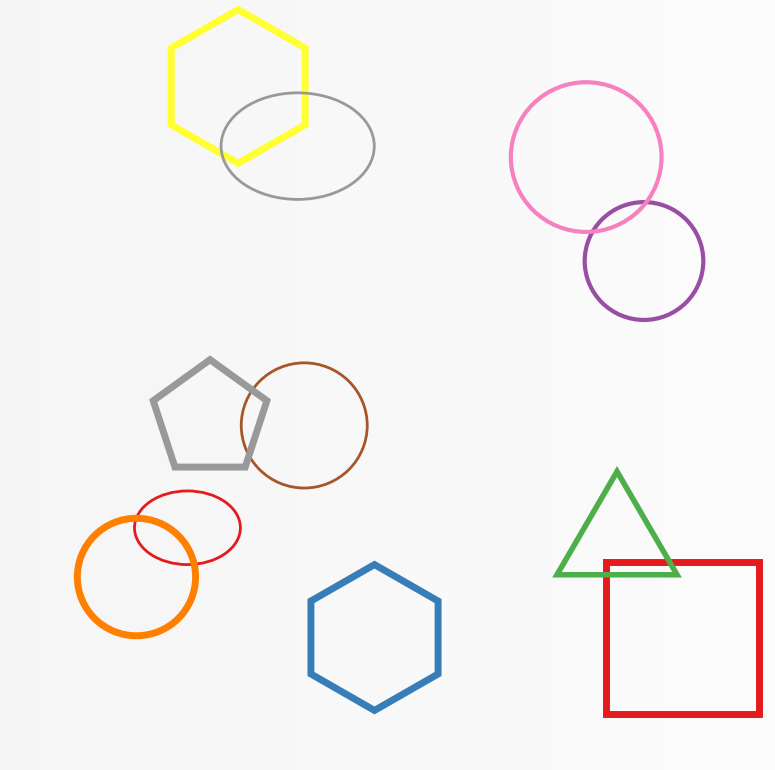[{"shape": "square", "thickness": 2.5, "radius": 0.49, "center": [0.881, 0.172]}, {"shape": "oval", "thickness": 1, "radius": 0.34, "center": [0.242, 0.315]}, {"shape": "hexagon", "thickness": 2.5, "radius": 0.47, "center": [0.483, 0.172]}, {"shape": "triangle", "thickness": 2, "radius": 0.45, "center": [0.796, 0.298]}, {"shape": "circle", "thickness": 1.5, "radius": 0.38, "center": [0.831, 0.661]}, {"shape": "circle", "thickness": 2.5, "radius": 0.38, "center": [0.176, 0.251]}, {"shape": "hexagon", "thickness": 2.5, "radius": 0.5, "center": [0.307, 0.888]}, {"shape": "circle", "thickness": 1, "radius": 0.41, "center": [0.393, 0.447]}, {"shape": "circle", "thickness": 1.5, "radius": 0.49, "center": [0.756, 0.796]}, {"shape": "oval", "thickness": 1, "radius": 0.49, "center": [0.384, 0.81]}, {"shape": "pentagon", "thickness": 2.5, "radius": 0.39, "center": [0.271, 0.456]}]